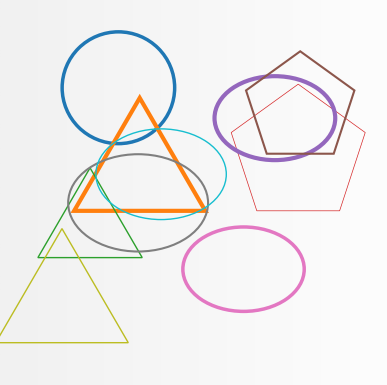[{"shape": "circle", "thickness": 2.5, "radius": 0.73, "center": [0.306, 0.772]}, {"shape": "triangle", "thickness": 3, "radius": 0.98, "center": [0.361, 0.55]}, {"shape": "triangle", "thickness": 1, "radius": 0.78, "center": [0.232, 0.409]}, {"shape": "pentagon", "thickness": 0.5, "radius": 0.91, "center": [0.77, 0.6]}, {"shape": "oval", "thickness": 3, "radius": 0.78, "center": [0.709, 0.693]}, {"shape": "pentagon", "thickness": 1.5, "radius": 0.74, "center": [0.775, 0.72]}, {"shape": "oval", "thickness": 2.5, "radius": 0.78, "center": [0.628, 0.301]}, {"shape": "oval", "thickness": 1.5, "radius": 0.9, "center": [0.356, 0.473]}, {"shape": "triangle", "thickness": 1, "radius": 0.99, "center": [0.16, 0.209]}, {"shape": "oval", "thickness": 1, "radius": 0.84, "center": [0.416, 0.547]}]